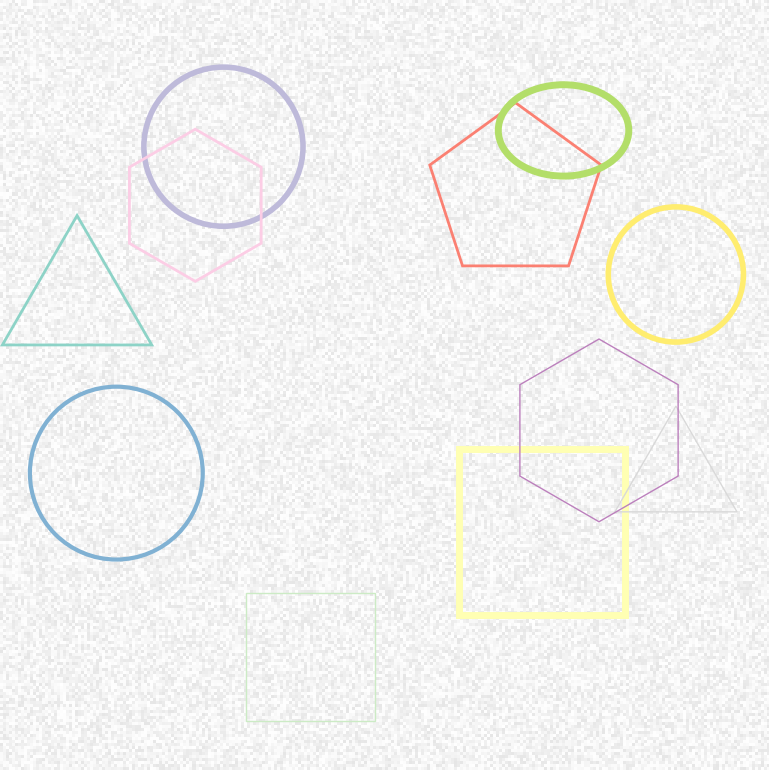[{"shape": "triangle", "thickness": 1, "radius": 0.56, "center": [0.1, 0.608]}, {"shape": "square", "thickness": 2.5, "radius": 0.54, "center": [0.704, 0.309]}, {"shape": "circle", "thickness": 2, "radius": 0.52, "center": [0.29, 0.81]}, {"shape": "pentagon", "thickness": 1, "radius": 0.59, "center": [0.67, 0.749]}, {"shape": "circle", "thickness": 1.5, "radius": 0.56, "center": [0.151, 0.386]}, {"shape": "oval", "thickness": 2.5, "radius": 0.42, "center": [0.732, 0.831]}, {"shape": "hexagon", "thickness": 1, "radius": 0.49, "center": [0.254, 0.733]}, {"shape": "triangle", "thickness": 0.5, "radius": 0.46, "center": [0.878, 0.381]}, {"shape": "hexagon", "thickness": 0.5, "radius": 0.59, "center": [0.778, 0.441]}, {"shape": "square", "thickness": 0.5, "radius": 0.42, "center": [0.403, 0.147]}, {"shape": "circle", "thickness": 2, "radius": 0.44, "center": [0.878, 0.644]}]